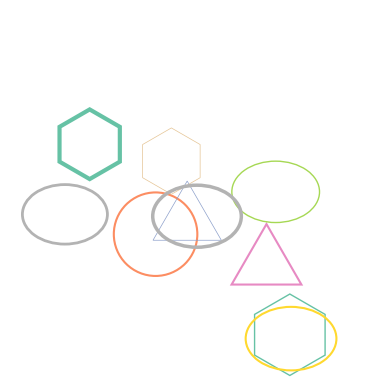[{"shape": "hexagon", "thickness": 3, "radius": 0.45, "center": [0.233, 0.625]}, {"shape": "hexagon", "thickness": 1, "radius": 0.53, "center": [0.753, 0.131]}, {"shape": "circle", "thickness": 1.5, "radius": 0.54, "center": [0.404, 0.392]}, {"shape": "triangle", "thickness": 0.5, "radius": 0.51, "center": [0.486, 0.427]}, {"shape": "triangle", "thickness": 1.5, "radius": 0.52, "center": [0.692, 0.313]}, {"shape": "oval", "thickness": 1, "radius": 0.57, "center": [0.716, 0.502]}, {"shape": "oval", "thickness": 1.5, "radius": 0.59, "center": [0.756, 0.12]}, {"shape": "hexagon", "thickness": 0.5, "radius": 0.43, "center": [0.445, 0.582]}, {"shape": "oval", "thickness": 2, "radius": 0.55, "center": [0.169, 0.443]}, {"shape": "oval", "thickness": 2.5, "radius": 0.58, "center": [0.512, 0.438]}]